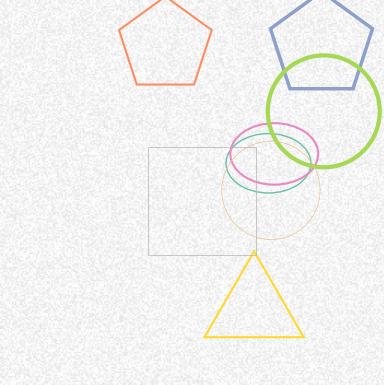[{"shape": "oval", "thickness": 1, "radius": 0.55, "center": [0.697, 0.576]}, {"shape": "pentagon", "thickness": 1.5, "radius": 0.63, "center": [0.43, 0.883]}, {"shape": "pentagon", "thickness": 2.5, "radius": 0.7, "center": [0.835, 0.882]}, {"shape": "oval", "thickness": 1.5, "radius": 0.57, "center": [0.712, 0.6]}, {"shape": "circle", "thickness": 3, "radius": 0.73, "center": [0.841, 0.711]}, {"shape": "triangle", "thickness": 1.5, "radius": 0.74, "center": [0.66, 0.199]}, {"shape": "circle", "thickness": 0.5, "radius": 0.64, "center": [0.704, 0.505]}, {"shape": "square", "thickness": 0.5, "radius": 0.7, "center": [0.524, 0.479]}]